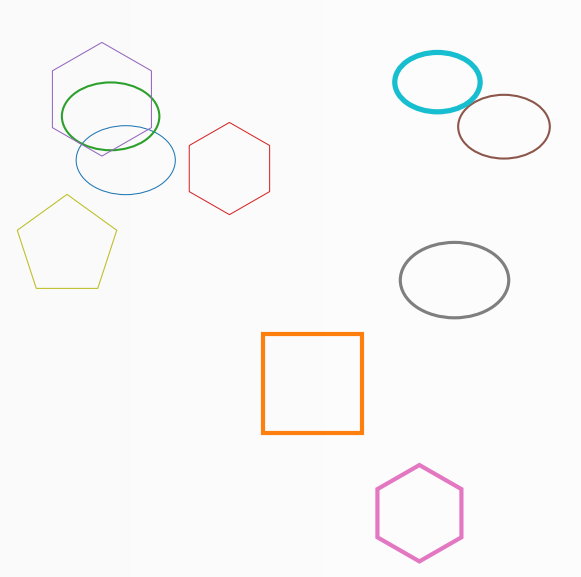[{"shape": "oval", "thickness": 0.5, "radius": 0.43, "center": [0.216, 0.722]}, {"shape": "square", "thickness": 2, "radius": 0.43, "center": [0.538, 0.334]}, {"shape": "oval", "thickness": 1, "radius": 0.42, "center": [0.19, 0.798]}, {"shape": "hexagon", "thickness": 0.5, "radius": 0.4, "center": [0.395, 0.707]}, {"shape": "hexagon", "thickness": 0.5, "radius": 0.49, "center": [0.175, 0.827]}, {"shape": "oval", "thickness": 1, "radius": 0.39, "center": [0.867, 0.78]}, {"shape": "hexagon", "thickness": 2, "radius": 0.42, "center": [0.722, 0.11]}, {"shape": "oval", "thickness": 1.5, "radius": 0.47, "center": [0.782, 0.514]}, {"shape": "pentagon", "thickness": 0.5, "radius": 0.45, "center": [0.115, 0.573]}, {"shape": "oval", "thickness": 2.5, "radius": 0.37, "center": [0.753, 0.857]}]